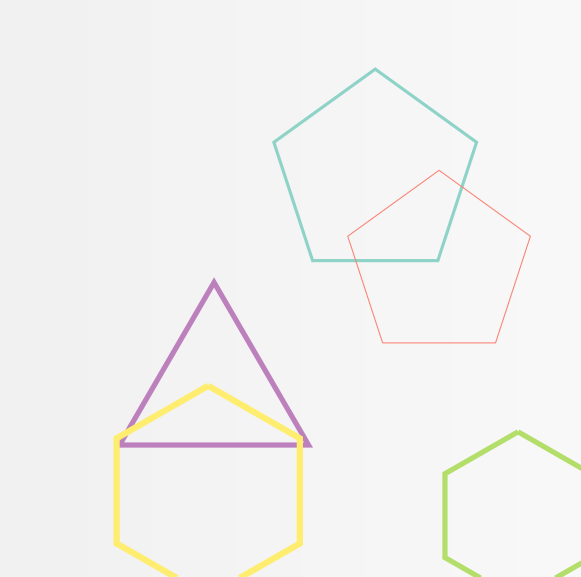[{"shape": "pentagon", "thickness": 1.5, "radius": 0.92, "center": [0.646, 0.696]}, {"shape": "pentagon", "thickness": 0.5, "radius": 0.83, "center": [0.755, 0.539]}, {"shape": "hexagon", "thickness": 2.5, "radius": 0.73, "center": [0.891, 0.106]}, {"shape": "triangle", "thickness": 2.5, "radius": 0.94, "center": [0.368, 0.322]}, {"shape": "hexagon", "thickness": 3, "radius": 0.91, "center": [0.358, 0.149]}]